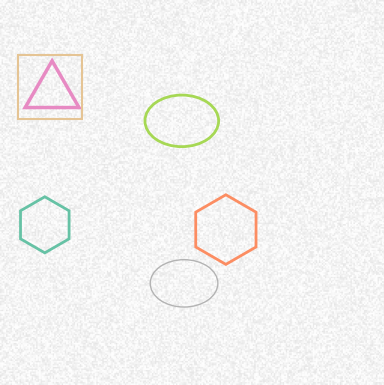[{"shape": "hexagon", "thickness": 2, "radius": 0.36, "center": [0.116, 0.416]}, {"shape": "hexagon", "thickness": 2, "radius": 0.45, "center": [0.587, 0.404]}, {"shape": "triangle", "thickness": 2.5, "radius": 0.4, "center": [0.135, 0.761]}, {"shape": "oval", "thickness": 2, "radius": 0.48, "center": [0.472, 0.686]}, {"shape": "square", "thickness": 1.5, "radius": 0.42, "center": [0.129, 0.774]}, {"shape": "oval", "thickness": 1, "radius": 0.44, "center": [0.478, 0.264]}]